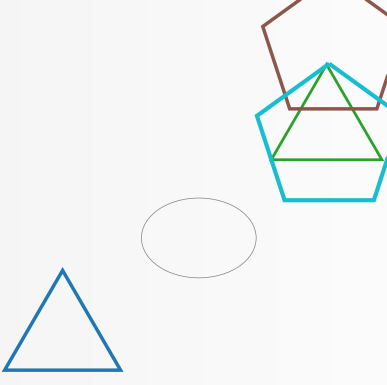[{"shape": "triangle", "thickness": 2.5, "radius": 0.86, "center": [0.162, 0.125]}, {"shape": "triangle", "thickness": 2, "radius": 0.82, "center": [0.843, 0.667]}, {"shape": "pentagon", "thickness": 2.5, "radius": 0.96, "center": [0.86, 0.872]}, {"shape": "oval", "thickness": 0.5, "radius": 0.74, "center": [0.513, 0.382]}, {"shape": "pentagon", "thickness": 3, "radius": 0.98, "center": [0.85, 0.639]}]